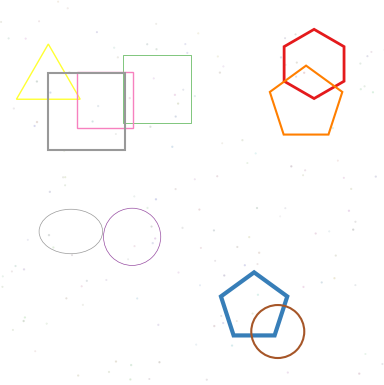[{"shape": "hexagon", "thickness": 2, "radius": 0.45, "center": [0.816, 0.834]}, {"shape": "pentagon", "thickness": 3, "radius": 0.45, "center": [0.66, 0.202]}, {"shape": "square", "thickness": 0.5, "radius": 0.44, "center": [0.408, 0.768]}, {"shape": "circle", "thickness": 0.5, "radius": 0.37, "center": [0.343, 0.385]}, {"shape": "pentagon", "thickness": 1.5, "radius": 0.49, "center": [0.795, 0.731]}, {"shape": "triangle", "thickness": 1, "radius": 0.48, "center": [0.125, 0.79]}, {"shape": "circle", "thickness": 1.5, "radius": 0.34, "center": [0.721, 0.139]}, {"shape": "square", "thickness": 1, "radius": 0.37, "center": [0.273, 0.741]}, {"shape": "oval", "thickness": 0.5, "radius": 0.41, "center": [0.184, 0.399]}, {"shape": "square", "thickness": 1.5, "radius": 0.5, "center": [0.225, 0.71]}]